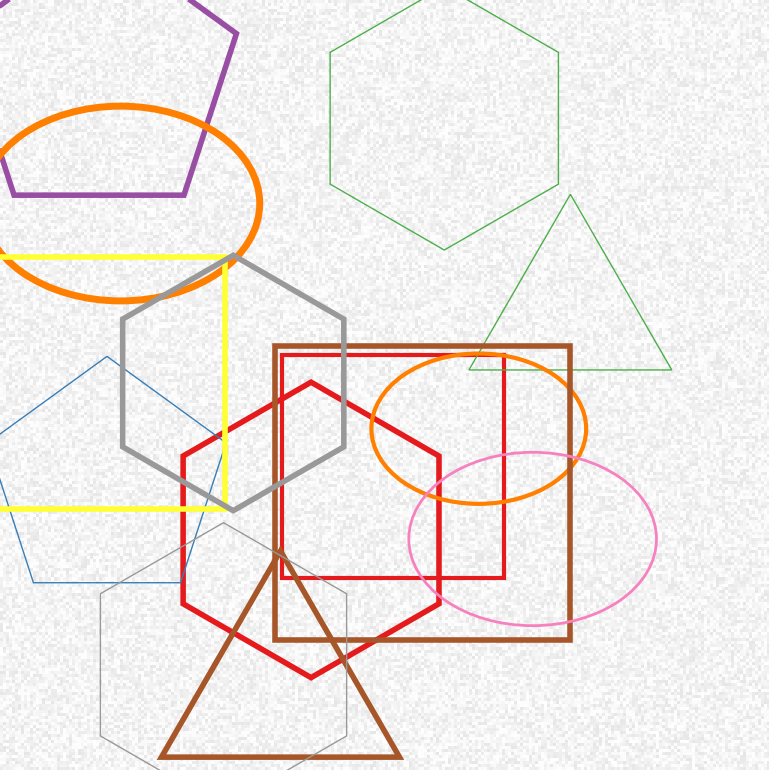[{"shape": "square", "thickness": 1.5, "radius": 0.72, "center": [0.51, 0.394]}, {"shape": "hexagon", "thickness": 2, "radius": 0.96, "center": [0.404, 0.312]}, {"shape": "pentagon", "thickness": 0.5, "radius": 0.81, "center": [0.139, 0.375]}, {"shape": "hexagon", "thickness": 0.5, "radius": 0.86, "center": [0.577, 0.846]}, {"shape": "triangle", "thickness": 0.5, "radius": 0.76, "center": [0.741, 0.596]}, {"shape": "pentagon", "thickness": 2, "radius": 0.94, "center": [0.129, 0.898]}, {"shape": "oval", "thickness": 1.5, "radius": 0.7, "center": [0.622, 0.443]}, {"shape": "oval", "thickness": 2.5, "radius": 0.9, "center": [0.157, 0.736]}, {"shape": "square", "thickness": 2, "radius": 0.82, "center": [0.129, 0.503]}, {"shape": "square", "thickness": 2, "radius": 0.96, "center": [0.549, 0.36]}, {"shape": "triangle", "thickness": 2, "radius": 0.89, "center": [0.364, 0.106]}, {"shape": "oval", "thickness": 1, "radius": 0.8, "center": [0.692, 0.3]}, {"shape": "hexagon", "thickness": 0.5, "radius": 0.92, "center": [0.29, 0.137]}, {"shape": "hexagon", "thickness": 2, "radius": 0.83, "center": [0.303, 0.503]}]